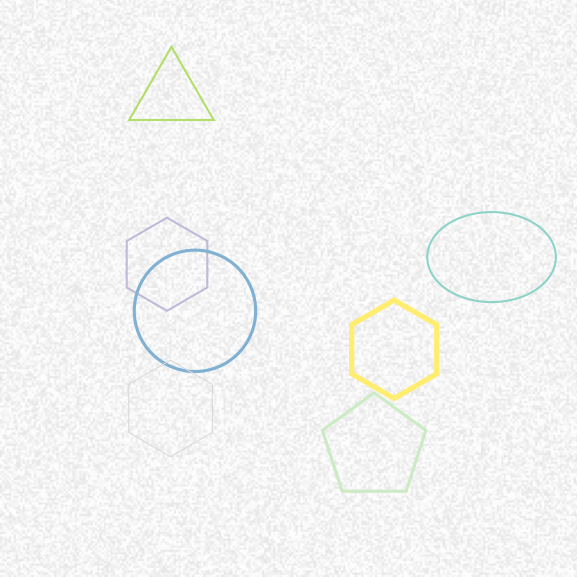[{"shape": "oval", "thickness": 1, "radius": 0.56, "center": [0.851, 0.554]}, {"shape": "hexagon", "thickness": 1, "radius": 0.4, "center": [0.289, 0.542]}, {"shape": "circle", "thickness": 1.5, "radius": 0.53, "center": [0.338, 0.461]}, {"shape": "triangle", "thickness": 1, "radius": 0.42, "center": [0.297, 0.834]}, {"shape": "hexagon", "thickness": 0.5, "radius": 0.42, "center": [0.295, 0.292]}, {"shape": "pentagon", "thickness": 1.5, "radius": 0.47, "center": [0.648, 0.225]}, {"shape": "hexagon", "thickness": 2.5, "radius": 0.43, "center": [0.683, 0.394]}]